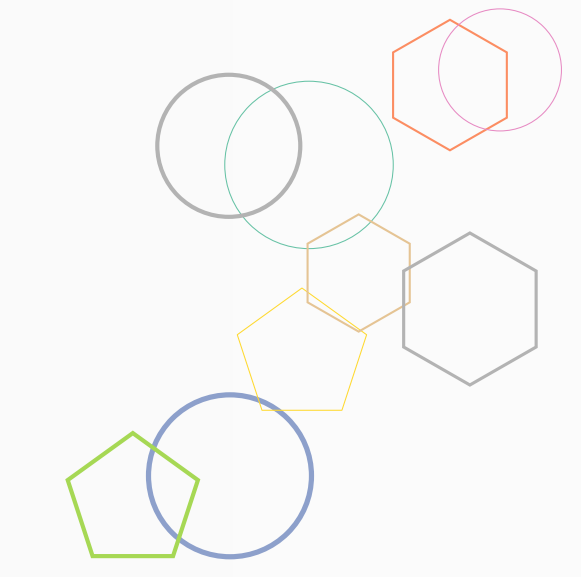[{"shape": "circle", "thickness": 0.5, "radius": 0.72, "center": [0.532, 0.714]}, {"shape": "hexagon", "thickness": 1, "radius": 0.56, "center": [0.774, 0.852]}, {"shape": "circle", "thickness": 2.5, "radius": 0.7, "center": [0.396, 0.175]}, {"shape": "circle", "thickness": 0.5, "radius": 0.53, "center": [0.86, 0.878]}, {"shape": "pentagon", "thickness": 2, "radius": 0.59, "center": [0.228, 0.131]}, {"shape": "pentagon", "thickness": 0.5, "radius": 0.58, "center": [0.519, 0.383]}, {"shape": "hexagon", "thickness": 1, "radius": 0.51, "center": [0.617, 0.526]}, {"shape": "circle", "thickness": 2, "radius": 0.62, "center": [0.394, 0.747]}, {"shape": "hexagon", "thickness": 1.5, "radius": 0.66, "center": [0.808, 0.464]}]